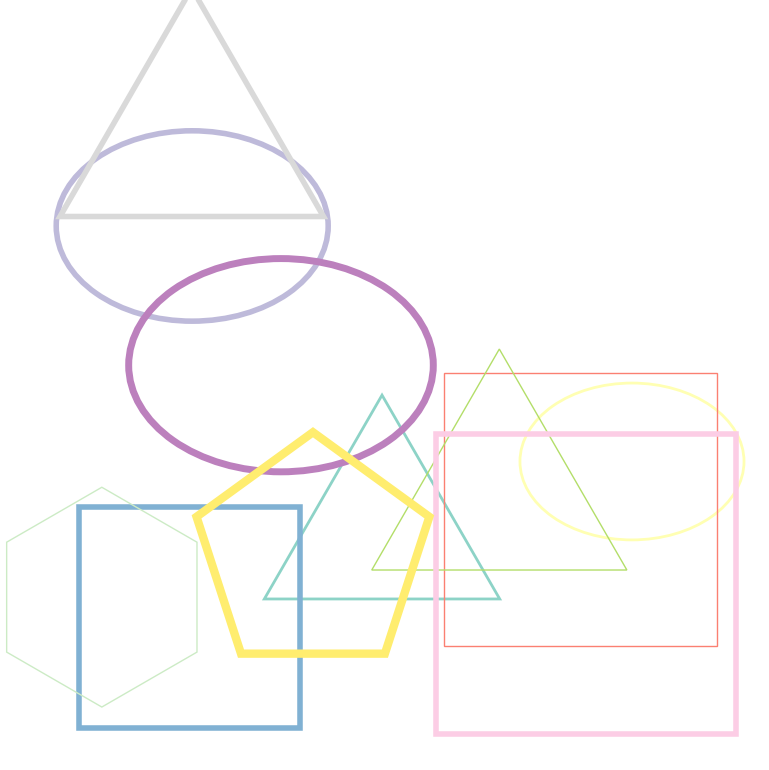[{"shape": "triangle", "thickness": 1, "radius": 0.88, "center": [0.496, 0.31]}, {"shape": "oval", "thickness": 1, "radius": 0.73, "center": [0.821, 0.401]}, {"shape": "oval", "thickness": 2, "radius": 0.88, "center": [0.25, 0.707]}, {"shape": "square", "thickness": 0.5, "radius": 0.89, "center": [0.754, 0.338]}, {"shape": "square", "thickness": 2, "radius": 0.72, "center": [0.246, 0.198]}, {"shape": "triangle", "thickness": 0.5, "radius": 0.96, "center": [0.648, 0.355]}, {"shape": "square", "thickness": 2, "radius": 0.97, "center": [0.761, 0.242]}, {"shape": "triangle", "thickness": 2, "radius": 0.99, "center": [0.249, 0.818]}, {"shape": "oval", "thickness": 2.5, "radius": 0.99, "center": [0.365, 0.526]}, {"shape": "hexagon", "thickness": 0.5, "radius": 0.71, "center": [0.132, 0.224]}, {"shape": "pentagon", "thickness": 3, "radius": 0.79, "center": [0.406, 0.28]}]